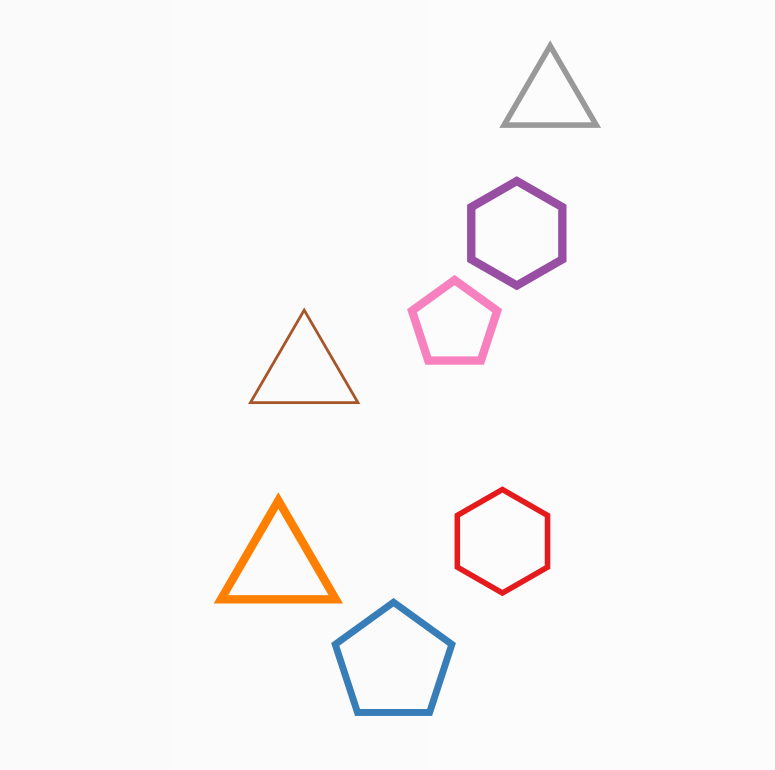[{"shape": "hexagon", "thickness": 2, "radius": 0.34, "center": [0.648, 0.297]}, {"shape": "pentagon", "thickness": 2.5, "radius": 0.4, "center": [0.508, 0.139]}, {"shape": "hexagon", "thickness": 3, "radius": 0.34, "center": [0.667, 0.697]}, {"shape": "triangle", "thickness": 3, "radius": 0.43, "center": [0.359, 0.264]}, {"shape": "triangle", "thickness": 1, "radius": 0.4, "center": [0.393, 0.517]}, {"shape": "pentagon", "thickness": 3, "radius": 0.29, "center": [0.587, 0.579]}, {"shape": "triangle", "thickness": 2, "radius": 0.34, "center": [0.71, 0.872]}]